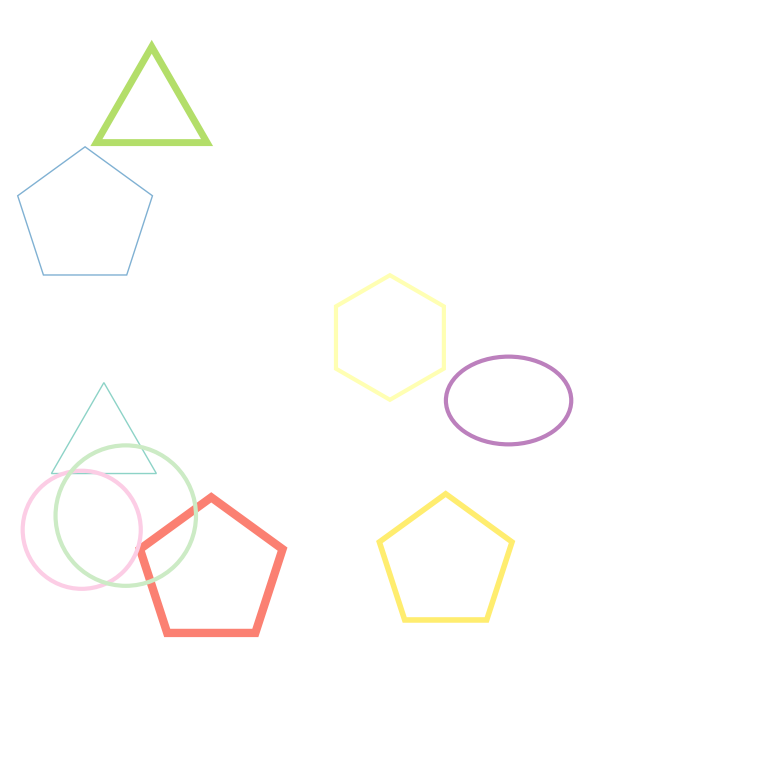[{"shape": "triangle", "thickness": 0.5, "radius": 0.39, "center": [0.135, 0.424]}, {"shape": "hexagon", "thickness": 1.5, "radius": 0.4, "center": [0.506, 0.562]}, {"shape": "pentagon", "thickness": 3, "radius": 0.49, "center": [0.274, 0.257]}, {"shape": "pentagon", "thickness": 0.5, "radius": 0.46, "center": [0.11, 0.717]}, {"shape": "triangle", "thickness": 2.5, "radius": 0.41, "center": [0.197, 0.856]}, {"shape": "circle", "thickness": 1.5, "radius": 0.38, "center": [0.106, 0.312]}, {"shape": "oval", "thickness": 1.5, "radius": 0.41, "center": [0.66, 0.48]}, {"shape": "circle", "thickness": 1.5, "radius": 0.46, "center": [0.163, 0.33]}, {"shape": "pentagon", "thickness": 2, "radius": 0.45, "center": [0.579, 0.268]}]